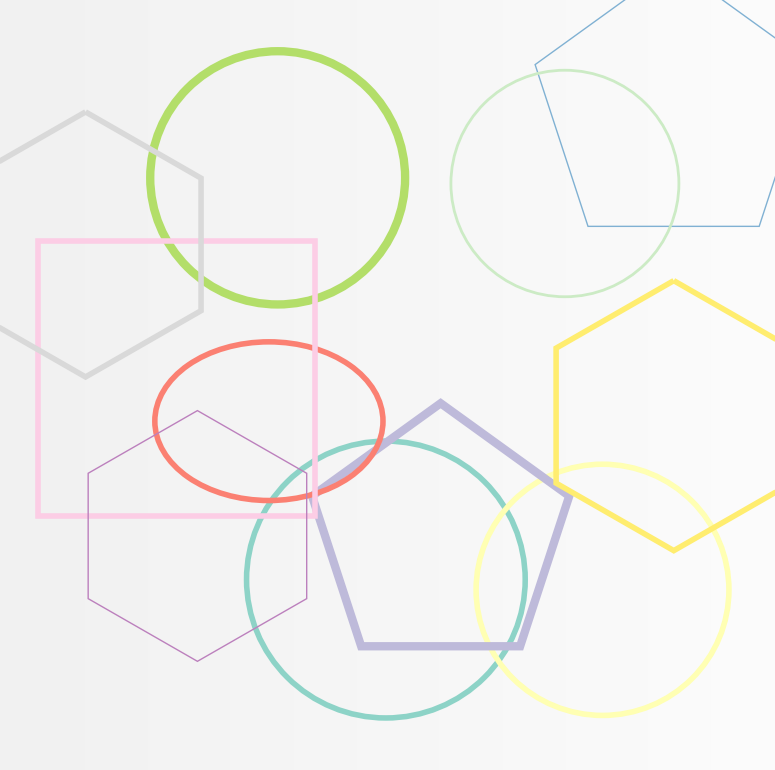[{"shape": "circle", "thickness": 2, "radius": 0.9, "center": [0.498, 0.247]}, {"shape": "circle", "thickness": 2, "radius": 0.82, "center": [0.777, 0.234]}, {"shape": "pentagon", "thickness": 3, "radius": 0.87, "center": [0.569, 0.302]}, {"shape": "oval", "thickness": 2, "radius": 0.74, "center": [0.347, 0.453]}, {"shape": "pentagon", "thickness": 0.5, "radius": 0.94, "center": [0.869, 0.858]}, {"shape": "circle", "thickness": 3, "radius": 0.82, "center": [0.358, 0.769]}, {"shape": "square", "thickness": 2, "radius": 0.89, "center": [0.228, 0.509]}, {"shape": "hexagon", "thickness": 2, "radius": 0.86, "center": [0.11, 0.683]}, {"shape": "hexagon", "thickness": 0.5, "radius": 0.81, "center": [0.255, 0.304]}, {"shape": "circle", "thickness": 1, "radius": 0.74, "center": [0.729, 0.762]}, {"shape": "hexagon", "thickness": 2, "radius": 0.88, "center": [0.869, 0.46]}]